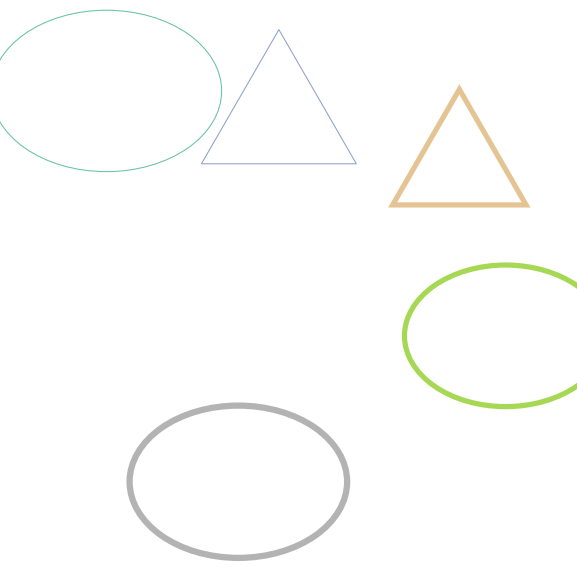[{"shape": "oval", "thickness": 0.5, "radius": 1.0, "center": [0.184, 0.842]}, {"shape": "triangle", "thickness": 0.5, "radius": 0.77, "center": [0.483, 0.793]}, {"shape": "oval", "thickness": 2.5, "radius": 0.88, "center": [0.875, 0.418]}, {"shape": "triangle", "thickness": 2.5, "radius": 0.67, "center": [0.795, 0.711]}, {"shape": "oval", "thickness": 3, "radius": 0.94, "center": [0.413, 0.165]}]